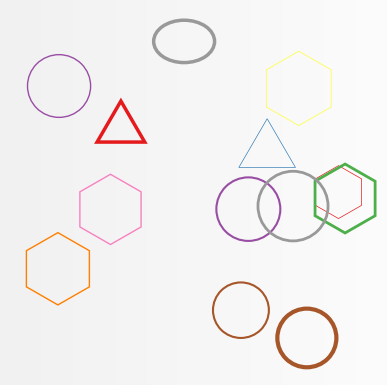[{"shape": "triangle", "thickness": 2.5, "radius": 0.36, "center": [0.312, 0.666]}, {"shape": "hexagon", "thickness": 0.5, "radius": 0.34, "center": [0.874, 0.501]}, {"shape": "triangle", "thickness": 0.5, "radius": 0.42, "center": [0.689, 0.607]}, {"shape": "hexagon", "thickness": 2, "radius": 0.45, "center": [0.891, 0.484]}, {"shape": "circle", "thickness": 1.5, "radius": 0.41, "center": [0.641, 0.457]}, {"shape": "circle", "thickness": 1, "radius": 0.41, "center": [0.152, 0.777]}, {"shape": "hexagon", "thickness": 1, "radius": 0.47, "center": [0.149, 0.302]}, {"shape": "hexagon", "thickness": 0.5, "radius": 0.48, "center": [0.771, 0.77]}, {"shape": "circle", "thickness": 3, "radius": 0.38, "center": [0.792, 0.122]}, {"shape": "circle", "thickness": 1.5, "radius": 0.36, "center": [0.622, 0.194]}, {"shape": "hexagon", "thickness": 1, "radius": 0.46, "center": [0.285, 0.456]}, {"shape": "oval", "thickness": 2.5, "radius": 0.39, "center": [0.475, 0.892]}, {"shape": "circle", "thickness": 2, "radius": 0.45, "center": [0.756, 0.465]}]